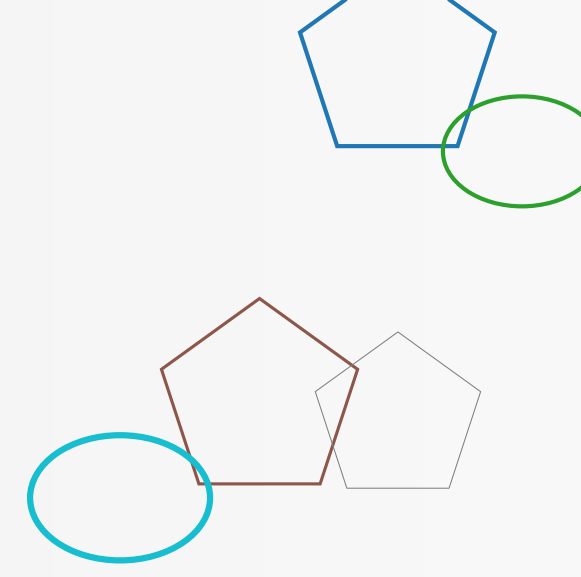[{"shape": "pentagon", "thickness": 2, "radius": 0.88, "center": [0.684, 0.889]}, {"shape": "oval", "thickness": 2, "radius": 0.68, "center": [0.898, 0.737]}, {"shape": "pentagon", "thickness": 1.5, "radius": 0.89, "center": [0.447, 0.305]}, {"shape": "pentagon", "thickness": 0.5, "radius": 0.75, "center": [0.685, 0.275]}, {"shape": "oval", "thickness": 3, "radius": 0.77, "center": [0.207, 0.137]}]